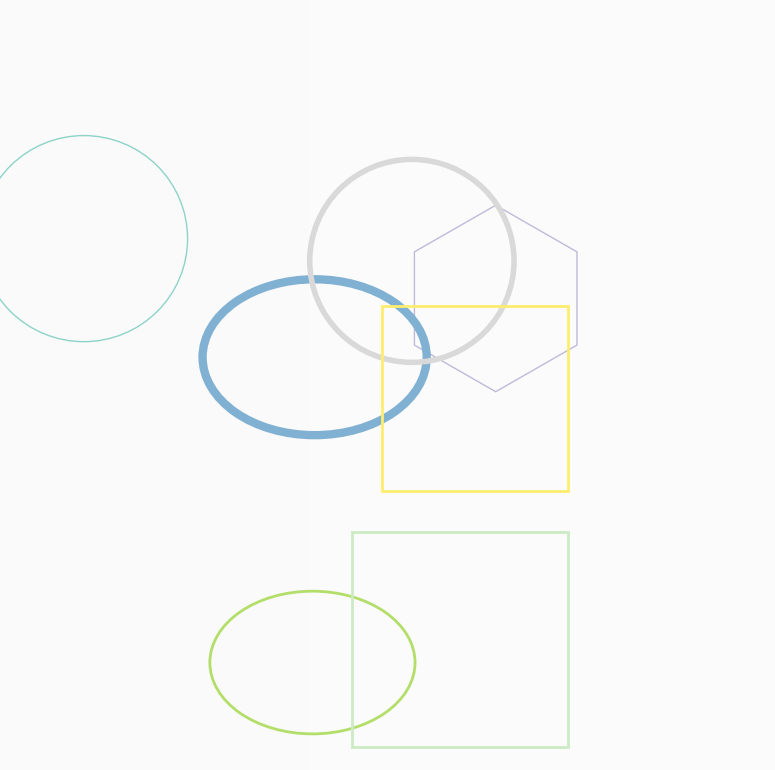[{"shape": "circle", "thickness": 0.5, "radius": 0.67, "center": [0.108, 0.69]}, {"shape": "hexagon", "thickness": 0.5, "radius": 0.61, "center": [0.64, 0.612]}, {"shape": "oval", "thickness": 3, "radius": 0.72, "center": [0.406, 0.536]}, {"shape": "oval", "thickness": 1, "radius": 0.66, "center": [0.403, 0.14]}, {"shape": "circle", "thickness": 2, "radius": 0.66, "center": [0.531, 0.661]}, {"shape": "square", "thickness": 1, "radius": 0.7, "center": [0.594, 0.17]}, {"shape": "square", "thickness": 1, "radius": 0.6, "center": [0.613, 0.483]}]